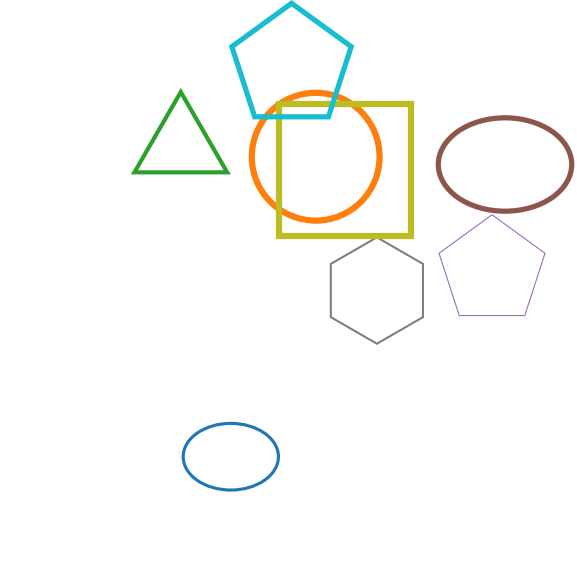[{"shape": "oval", "thickness": 1.5, "radius": 0.41, "center": [0.4, 0.208]}, {"shape": "circle", "thickness": 3, "radius": 0.55, "center": [0.547, 0.728]}, {"shape": "triangle", "thickness": 2, "radius": 0.46, "center": [0.313, 0.747]}, {"shape": "pentagon", "thickness": 0.5, "radius": 0.48, "center": [0.852, 0.531]}, {"shape": "oval", "thickness": 2.5, "radius": 0.58, "center": [0.874, 0.714]}, {"shape": "hexagon", "thickness": 1, "radius": 0.46, "center": [0.653, 0.496]}, {"shape": "square", "thickness": 3, "radius": 0.57, "center": [0.597, 0.704]}, {"shape": "pentagon", "thickness": 2.5, "radius": 0.54, "center": [0.505, 0.885]}]